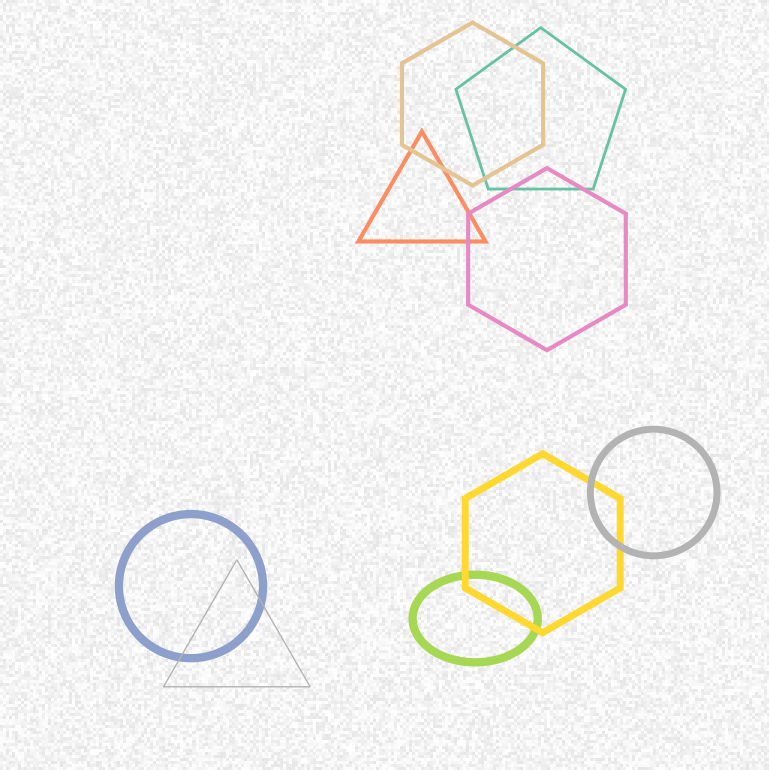[{"shape": "pentagon", "thickness": 1, "radius": 0.58, "center": [0.702, 0.848]}, {"shape": "triangle", "thickness": 1.5, "radius": 0.48, "center": [0.548, 0.734]}, {"shape": "circle", "thickness": 3, "radius": 0.47, "center": [0.248, 0.239]}, {"shape": "hexagon", "thickness": 1.5, "radius": 0.59, "center": [0.71, 0.663]}, {"shape": "oval", "thickness": 3, "radius": 0.41, "center": [0.617, 0.197]}, {"shape": "hexagon", "thickness": 2.5, "radius": 0.58, "center": [0.705, 0.295]}, {"shape": "hexagon", "thickness": 1.5, "radius": 0.53, "center": [0.614, 0.865]}, {"shape": "circle", "thickness": 2.5, "radius": 0.41, "center": [0.849, 0.36]}, {"shape": "triangle", "thickness": 0.5, "radius": 0.55, "center": [0.308, 0.163]}]